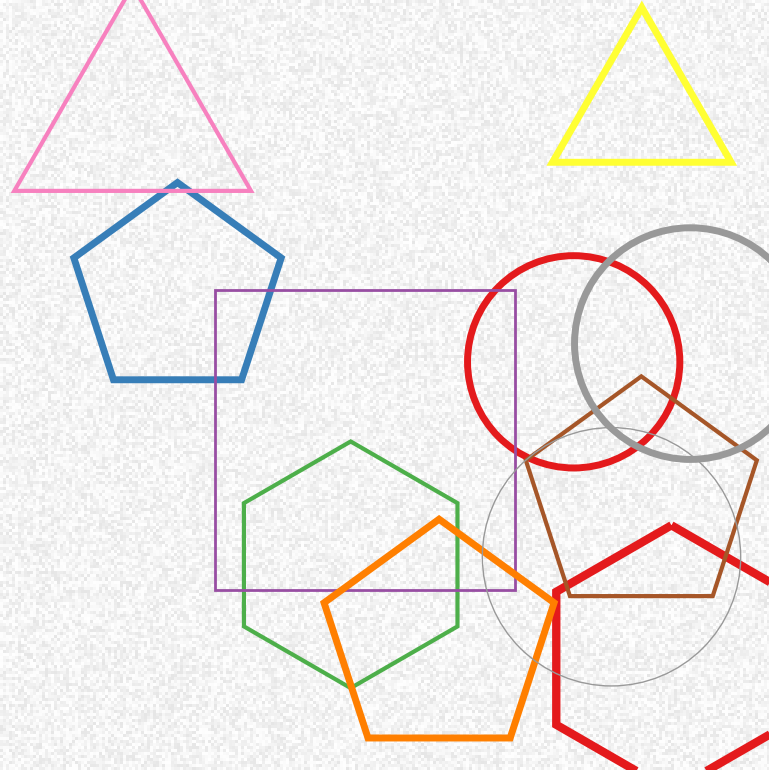[{"shape": "hexagon", "thickness": 3, "radius": 0.86, "center": [0.872, 0.145]}, {"shape": "circle", "thickness": 2.5, "radius": 0.69, "center": [0.745, 0.53]}, {"shape": "pentagon", "thickness": 2.5, "radius": 0.71, "center": [0.231, 0.621]}, {"shape": "hexagon", "thickness": 1.5, "radius": 0.8, "center": [0.455, 0.267]}, {"shape": "square", "thickness": 1, "radius": 0.97, "center": [0.474, 0.429]}, {"shape": "pentagon", "thickness": 2.5, "radius": 0.79, "center": [0.57, 0.169]}, {"shape": "triangle", "thickness": 2.5, "radius": 0.67, "center": [0.834, 0.856]}, {"shape": "pentagon", "thickness": 1.5, "radius": 0.79, "center": [0.833, 0.353]}, {"shape": "triangle", "thickness": 1.5, "radius": 0.89, "center": [0.172, 0.841]}, {"shape": "circle", "thickness": 2.5, "radius": 0.75, "center": [0.897, 0.554]}, {"shape": "circle", "thickness": 0.5, "radius": 0.84, "center": [0.794, 0.277]}]